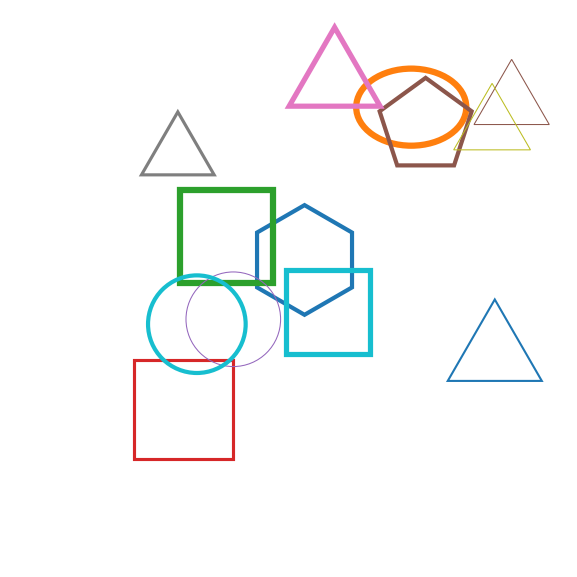[{"shape": "hexagon", "thickness": 2, "radius": 0.47, "center": [0.527, 0.549]}, {"shape": "triangle", "thickness": 1, "radius": 0.47, "center": [0.857, 0.387]}, {"shape": "oval", "thickness": 3, "radius": 0.48, "center": [0.712, 0.814]}, {"shape": "square", "thickness": 3, "radius": 0.4, "center": [0.392, 0.59]}, {"shape": "square", "thickness": 1.5, "radius": 0.43, "center": [0.317, 0.291]}, {"shape": "circle", "thickness": 0.5, "radius": 0.41, "center": [0.404, 0.446]}, {"shape": "pentagon", "thickness": 2, "radius": 0.42, "center": [0.737, 0.781]}, {"shape": "triangle", "thickness": 0.5, "radius": 0.38, "center": [0.886, 0.821]}, {"shape": "triangle", "thickness": 2.5, "radius": 0.45, "center": [0.579, 0.861]}, {"shape": "triangle", "thickness": 1.5, "radius": 0.36, "center": [0.308, 0.733]}, {"shape": "triangle", "thickness": 0.5, "radius": 0.38, "center": [0.852, 0.778]}, {"shape": "circle", "thickness": 2, "radius": 0.42, "center": [0.341, 0.438]}, {"shape": "square", "thickness": 2.5, "radius": 0.36, "center": [0.568, 0.459]}]